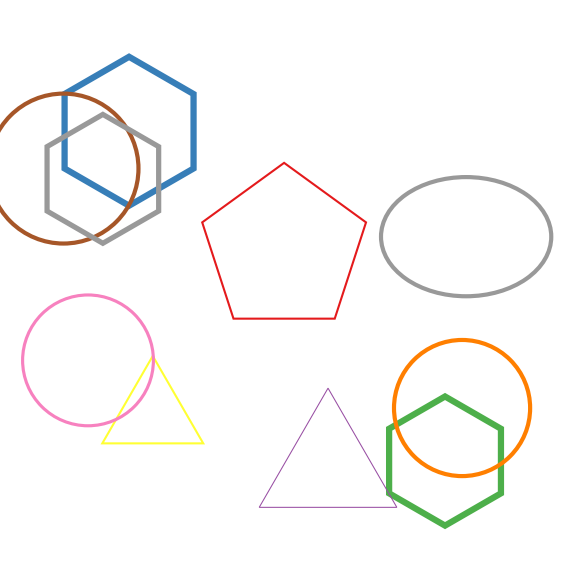[{"shape": "pentagon", "thickness": 1, "radius": 0.75, "center": [0.492, 0.568]}, {"shape": "hexagon", "thickness": 3, "radius": 0.64, "center": [0.224, 0.772]}, {"shape": "hexagon", "thickness": 3, "radius": 0.56, "center": [0.771, 0.201]}, {"shape": "triangle", "thickness": 0.5, "radius": 0.69, "center": [0.568, 0.189]}, {"shape": "circle", "thickness": 2, "radius": 0.59, "center": [0.8, 0.293]}, {"shape": "triangle", "thickness": 1, "radius": 0.5, "center": [0.265, 0.282]}, {"shape": "circle", "thickness": 2, "radius": 0.65, "center": [0.11, 0.707]}, {"shape": "circle", "thickness": 1.5, "radius": 0.57, "center": [0.152, 0.375]}, {"shape": "oval", "thickness": 2, "radius": 0.74, "center": [0.807, 0.589]}, {"shape": "hexagon", "thickness": 2.5, "radius": 0.56, "center": [0.178, 0.689]}]